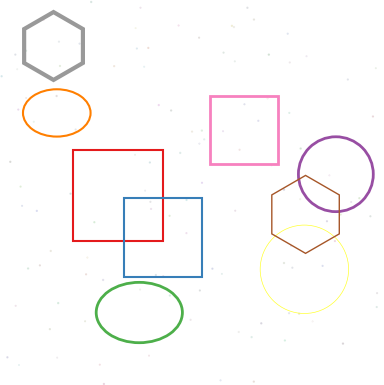[{"shape": "square", "thickness": 1.5, "radius": 0.59, "center": [0.307, 0.492]}, {"shape": "square", "thickness": 1.5, "radius": 0.51, "center": [0.424, 0.384]}, {"shape": "oval", "thickness": 2, "radius": 0.56, "center": [0.362, 0.188]}, {"shape": "circle", "thickness": 2, "radius": 0.49, "center": [0.872, 0.547]}, {"shape": "oval", "thickness": 1.5, "radius": 0.44, "center": [0.147, 0.707]}, {"shape": "circle", "thickness": 0.5, "radius": 0.57, "center": [0.791, 0.301]}, {"shape": "hexagon", "thickness": 1, "radius": 0.51, "center": [0.794, 0.443]}, {"shape": "square", "thickness": 2, "radius": 0.44, "center": [0.634, 0.662]}, {"shape": "hexagon", "thickness": 3, "radius": 0.44, "center": [0.139, 0.881]}]